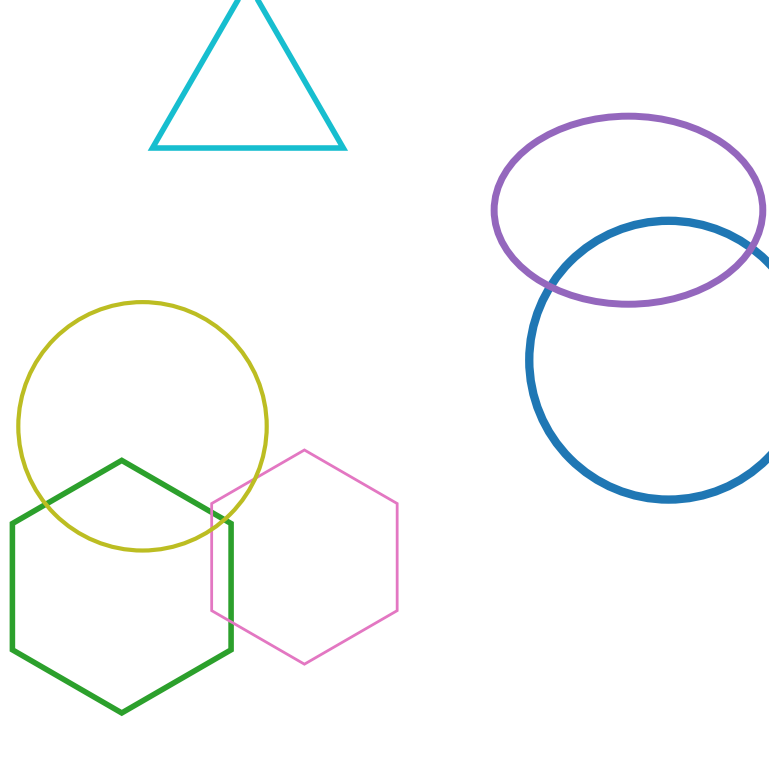[{"shape": "circle", "thickness": 3, "radius": 0.91, "center": [0.868, 0.532]}, {"shape": "hexagon", "thickness": 2, "radius": 0.82, "center": [0.158, 0.238]}, {"shape": "oval", "thickness": 2.5, "radius": 0.87, "center": [0.816, 0.727]}, {"shape": "hexagon", "thickness": 1, "radius": 0.7, "center": [0.395, 0.277]}, {"shape": "circle", "thickness": 1.5, "radius": 0.81, "center": [0.185, 0.446]}, {"shape": "triangle", "thickness": 2, "radius": 0.72, "center": [0.322, 0.879]}]